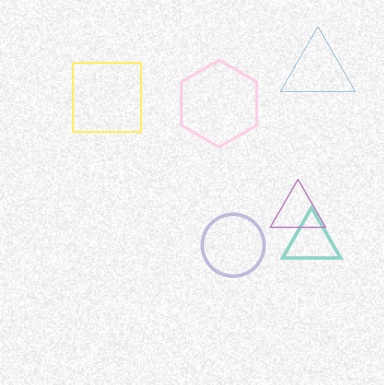[{"shape": "triangle", "thickness": 2.5, "radius": 0.44, "center": [0.809, 0.373]}, {"shape": "circle", "thickness": 2.5, "radius": 0.4, "center": [0.606, 0.363]}, {"shape": "triangle", "thickness": 0.5, "radius": 0.56, "center": [0.826, 0.818]}, {"shape": "hexagon", "thickness": 2, "radius": 0.56, "center": [0.569, 0.731]}, {"shape": "triangle", "thickness": 1, "radius": 0.42, "center": [0.774, 0.451]}, {"shape": "square", "thickness": 1.5, "radius": 0.44, "center": [0.279, 0.747]}]